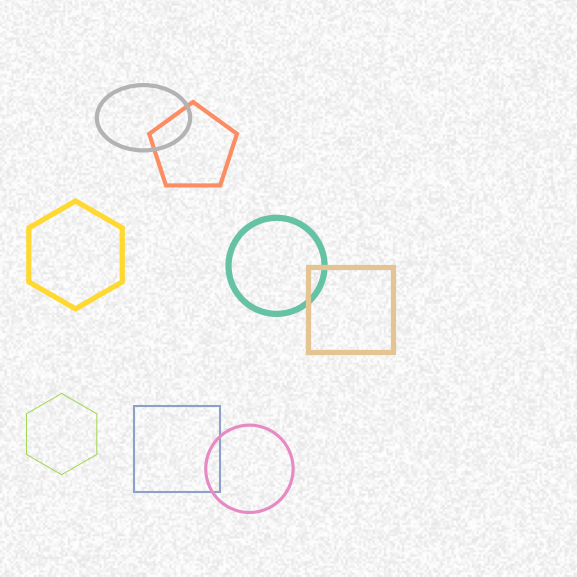[{"shape": "circle", "thickness": 3, "radius": 0.42, "center": [0.479, 0.539]}, {"shape": "pentagon", "thickness": 2, "radius": 0.4, "center": [0.334, 0.743]}, {"shape": "square", "thickness": 1, "radius": 0.37, "center": [0.306, 0.222]}, {"shape": "circle", "thickness": 1.5, "radius": 0.38, "center": [0.432, 0.187]}, {"shape": "hexagon", "thickness": 0.5, "radius": 0.35, "center": [0.107, 0.247]}, {"shape": "hexagon", "thickness": 2.5, "radius": 0.47, "center": [0.131, 0.558]}, {"shape": "square", "thickness": 2.5, "radius": 0.37, "center": [0.607, 0.464]}, {"shape": "oval", "thickness": 2, "radius": 0.4, "center": [0.248, 0.795]}]